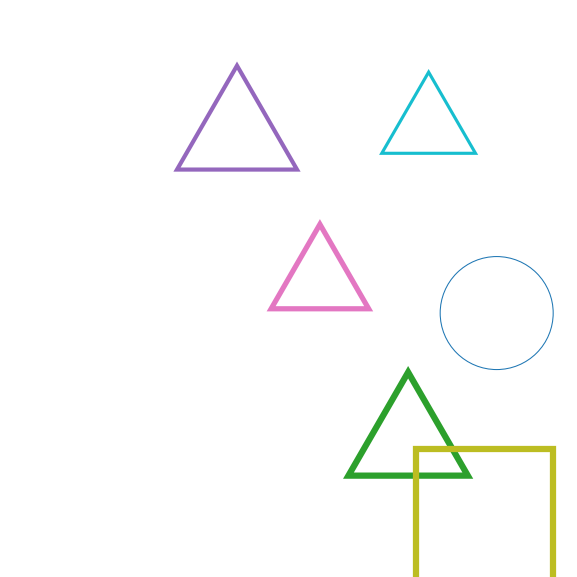[{"shape": "circle", "thickness": 0.5, "radius": 0.49, "center": [0.86, 0.457]}, {"shape": "triangle", "thickness": 3, "radius": 0.6, "center": [0.707, 0.235]}, {"shape": "triangle", "thickness": 2, "radius": 0.6, "center": [0.41, 0.765]}, {"shape": "triangle", "thickness": 2.5, "radius": 0.49, "center": [0.554, 0.513]}, {"shape": "square", "thickness": 3, "radius": 0.59, "center": [0.839, 0.102]}, {"shape": "triangle", "thickness": 1.5, "radius": 0.47, "center": [0.742, 0.781]}]